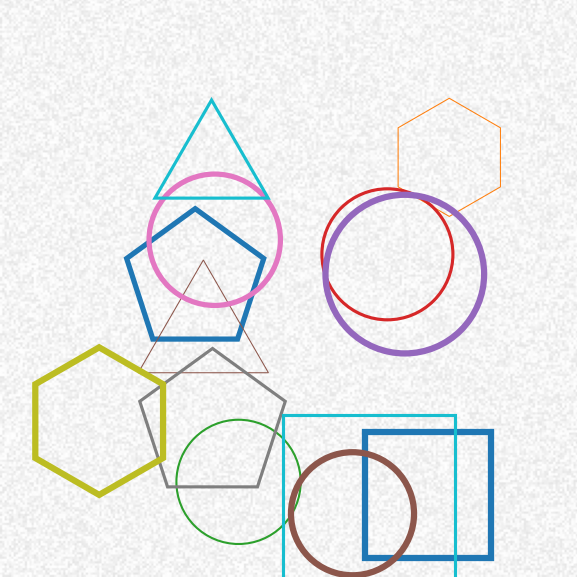[{"shape": "square", "thickness": 3, "radius": 0.55, "center": [0.741, 0.142]}, {"shape": "pentagon", "thickness": 2.5, "radius": 0.62, "center": [0.338, 0.513]}, {"shape": "hexagon", "thickness": 0.5, "radius": 0.51, "center": [0.778, 0.727]}, {"shape": "circle", "thickness": 1, "radius": 0.54, "center": [0.413, 0.165]}, {"shape": "circle", "thickness": 1.5, "radius": 0.57, "center": [0.671, 0.559]}, {"shape": "circle", "thickness": 3, "radius": 0.69, "center": [0.701, 0.524]}, {"shape": "triangle", "thickness": 0.5, "radius": 0.65, "center": [0.352, 0.419]}, {"shape": "circle", "thickness": 3, "radius": 0.53, "center": [0.61, 0.11]}, {"shape": "circle", "thickness": 2.5, "radius": 0.57, "center": [0.372, 0.584]}, {"shape": "pentagon", "thickness": 1.5, "radius": 0.66, "center": [0.368, 0.263]}, {"shape": "hexagon", "thickness": 3, "radius": 0.64, "center": [0.172, 0.27]}, {"shape": "triangle", "thickness": 1.5, "radius": 0.57, "center": [0.366, 0.713]}, {"shape": "square", "thickness": 1.5, "radius": 0.74, "center": [0.639, 0.131]}]